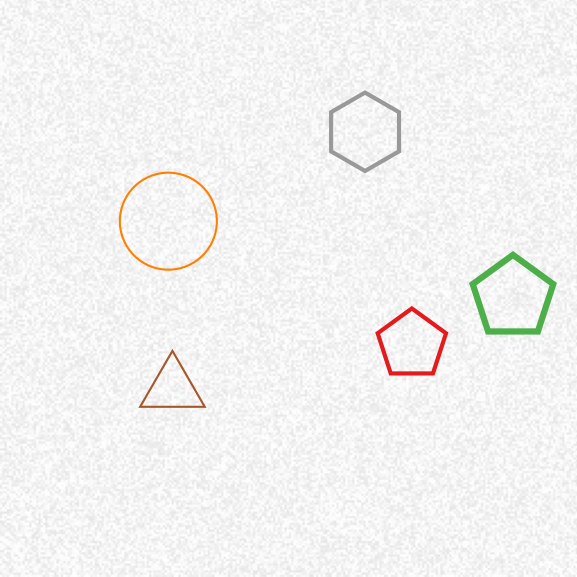[{"shape": "pentagon", "thickness": 2, "radius": 0.31, "center": [0.713, 0.403]}, {"shape": "pentagon", "thickness": 3, "radius": 0.37, "center": [0.888, 0.484]}, {"shape": "circle", "thickness": 1, "radius": 0.42, "center": [0.292, 0.616]}, {"shape": "triangle", "thickness": 1, "radius": 0.32, "center": [0.299, 0.327]}, {"shape": "hexagon", "thickness": 2, "radius": 0.34, "center": [0.632, 0.771]}]